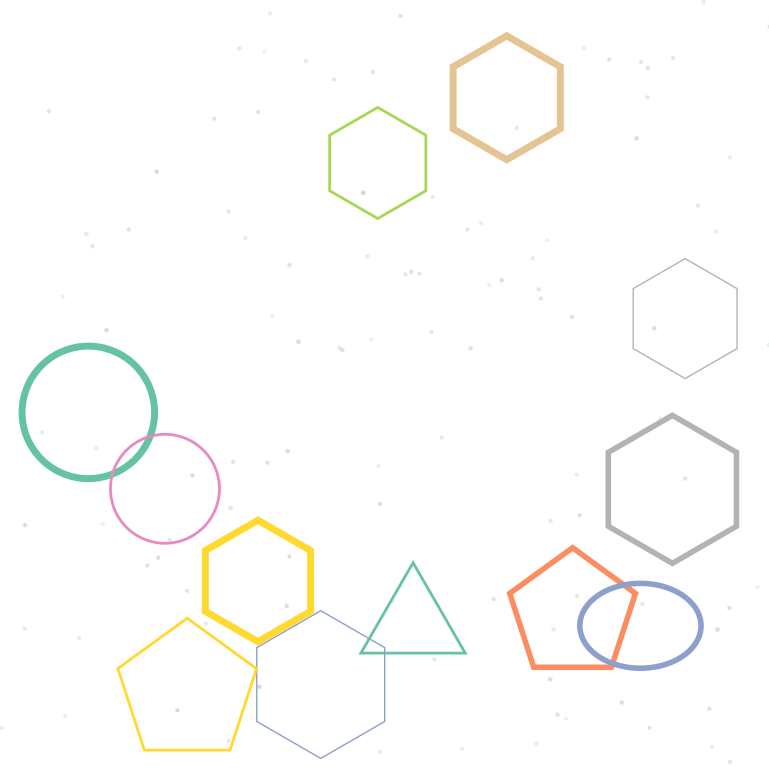[{"shape": "circle", "thickness": 2.5, "radius": 0.43, "center": [0.115, 0.464]}, {"shape": "triangle", "thickness": 1, "radius": 0.39, "center": [0.536, 0.191]}, {"shape": "pentagon", "thickness": 2, "radius": 0.43, "center": [0.744, 0.203]}, {"shape": "hexagon", "thickness": 0.5, "radius": 0.48, "center": [0.417, 0.111]}, {"shape": "oval", "thickness": 2, "radius": 0.39, "center": [0.832, 0.187]}, {"shape": "circle", "thickness": 1, "radius": 0.35, "center": [0.214, 0.365]}, {"shape": "hexagon", "thickness": 1, "radius": 0.36, "center": [0.491, 0.788]}, {"shape": "pentagon", "thickness": 1, "radius": 0.47, "center": [0.243, 0.102]}, {"shape": "hexagon", "thickness": 2.5, "radius": 0.39, "center": [0.335, 0.246]}, {"shape": "hexagon", "thickness": 2.5, "radius": 0.4, "center": [0.658, 0.873]}, {"shape": "hexagon", "thickness": 2, "radius": 0.48, "center": [0.873, 0.364]}, {"shape": "hexagon", "thickness": 0.5, "radius": 0.39, "center": [0.89, 0.586]}]